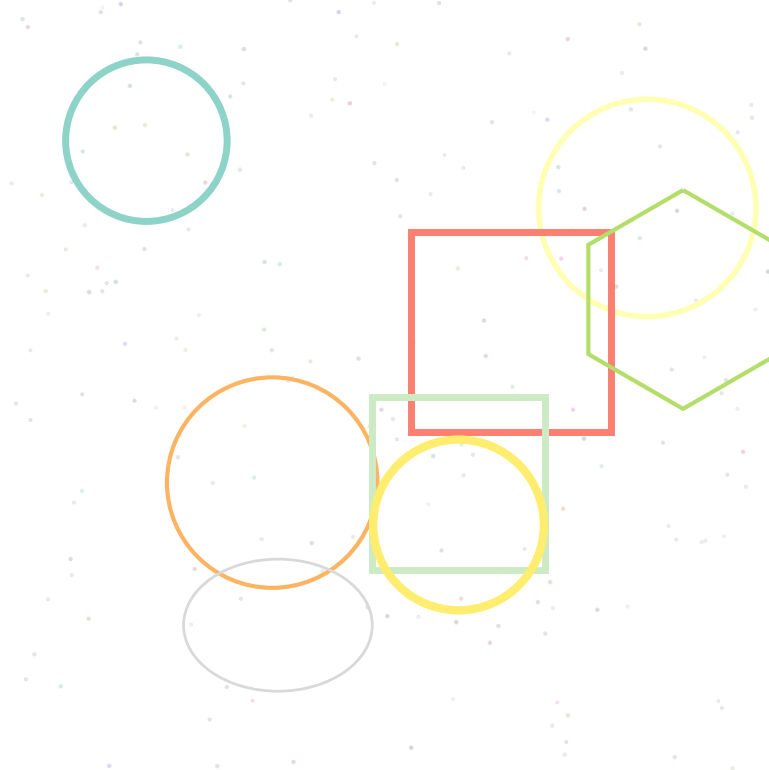[{"shape": "circle", "thickness": 2.5, "radius": 0.52, "center": [0.19, 0.817]}, {"shape": "circle", "thickness": 2, "radius": 0.71, "center": [0.841, 0.73]}, {"shape": "square", "thickness": 2.5, "radius": 0.65, "center": [0.664, 0.569]}, {"shape": "circle", "thickness": 1.5, "radius": 0.68, "center": [0.354, 0.373]}, {"shape": "hexagon", "thickness": 1.5, "radius": 0.71, "center": [0.887, 0.611]}, {"shape": "oval", "thickness": 1, "radius": 0.61, "center": [0.361, 0.188]}, {"shape": "square", "thickness": 2.5, "radius": 0.56, "center": [0.595, 0.372]}, {"shape": "circle", "thickness": 3, "radius": 0.55, "center": [0.596, 0.318]}]